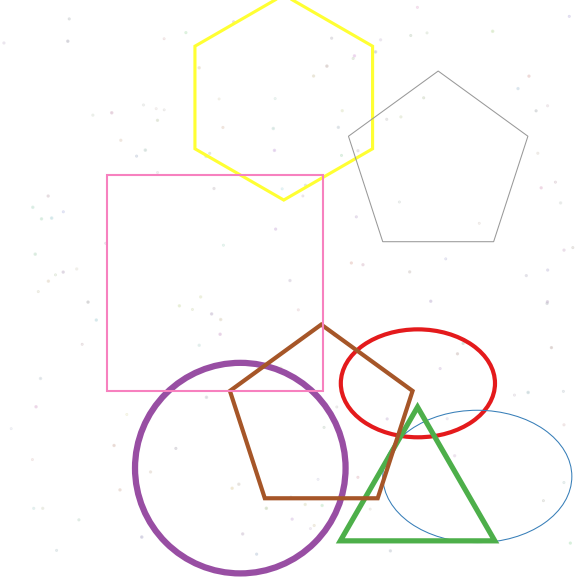[{"shape": "oval", "thickness": 2, "radius": 0.67, "center": [0.724, 0.335]}, {"shape": "oval", "thickness": 0.5, "radius": 0.82, "center": [0.827, 0.174]}, {"shape": "triangle", "thickness": 2.5, "radius": 0.77, "center": [0.723, 0.14]}, {"shape": "circle", "thickness": 3, "radius": 0.91, "center": [0.416, 0.189]}, {"shape": "hexagon", "thickness": 1.5, "radius": 0.89, "center": [0.491, 0.83]}, {"shape": "pentagon", "thickness": 2, "radius": 0.83, "center": [0.556, 0.271]}, {"shape": "square", "thickness": 1, "radius": 0.93, "center": [0.372, 0.509]}, {"shape": "pentagon", "thickness": 0.5, "radius": 0.82, "center": [0.759, 0.713]}]